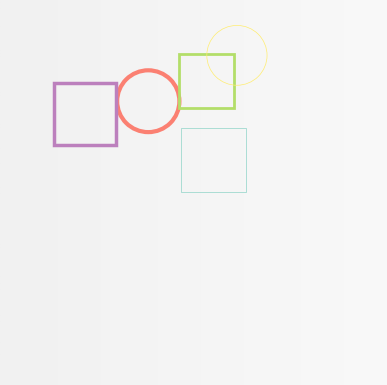[{"shape": "square", "thickness": 0.5, "radius": 0.42, "center": [0.55, 0.584]}, {"shape": "circle", "thickness": 3, "radius": 0.4, "center": [0.383, 0.737]}, {"shape": "square", "thickness": 2, "radius": 0.35, "center": [0.533, 0.79]}, {"shape": "square", "thickness": 2.5, "radius": 0.4, "center": [0.219, 0.704]}, {"shape": "circle", "thickness": 0.5, "radius": 0.39, "center": [0.611, 0.856]}]